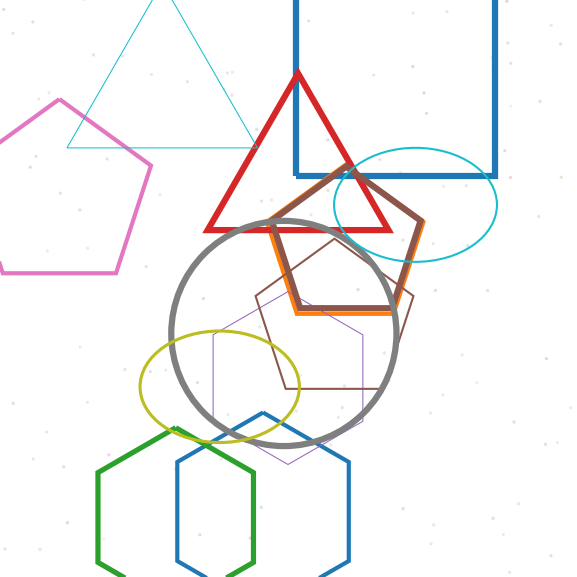[{"shape": "square", "thickness": 3, "radius": 0.86, "center": [0.685, 0.867]}, {"shape": "hexagon", "thickness": 2, "radius": 0.86, "center": [0.455, 0.113]}, {"shape": "pentagon", "thickness": 2, "radius": 0.71, "center": [0.598, 0.571]}, {"shape": "hexagon", "thickness": 2.5, "radius": 0.78, "center": [0.304, 0.103]}, {"shape": "triangle", "thickness": 3, "radius": 0.9, "center": [0.516, 0.691]}, {"shape": "hexagon", "thickness": 0.5, "radius": 0.75, "center": [0.499, 0.344]}, {"shape": "pentagon", "thickness": 3, "radius": 0.68, "center": [0.599, 0.575]}, {"shape": "pentagon", "thickness": 1, "radius": 0.72, "center": [0.579, 0.442]}, {"shape": "pentagon", "thickness": 2, "radius": 0.83, "center": [0.103, 0.661]}, {"shape": "circle", "thickness": 3, "radius": 0.97, "center": [0.492, 0.422]}, {"shape": "oval", "thickness": 1.5, "radius": 0.69, "center": [0.38, 0.329]}, {"shape": "oval", "thickness": 1, "radius": 0.71, "center": [0.72, 0.644]}, {"shape": "triangle", "thickness": 0.5, "radius": 0.95, "center": [0.281, 0.838]}]